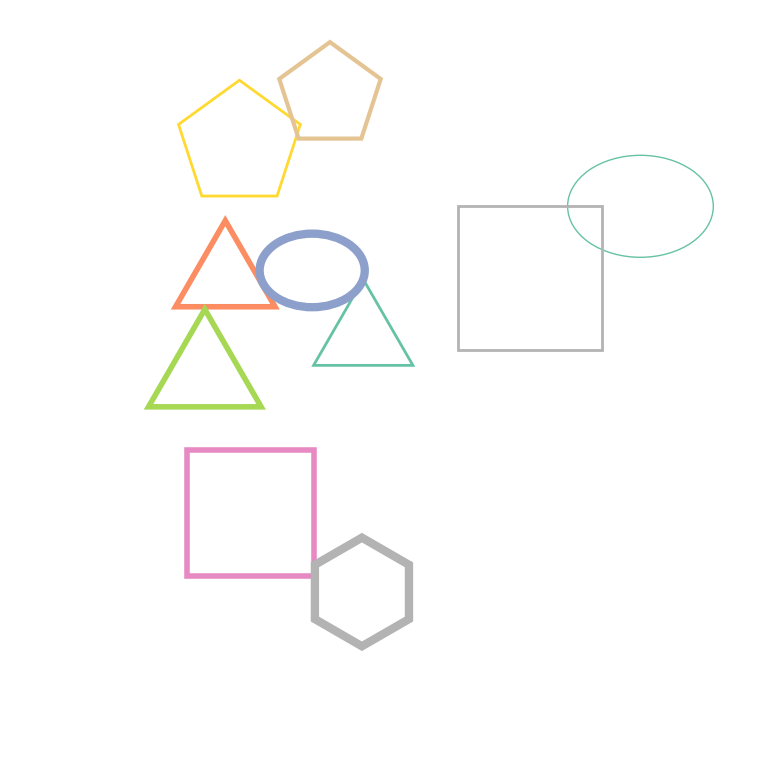[{"shape": "triangle", "thickness": 1, "radius": 0.37, "center": [0.472, 0.563]}, {"shape": "oval", "thickness": 0.5, "radius": 0.47, "center": [0.832, 0.732]}, {"shape": "triangle", "thickness": 2, "radius": 0.37, "center": [0.293, 0.639]}, {"shape": "oval", "thickness": 3, "radius": 0.34, "center": [0.405, 0.649]}, {"shape": "square", "thickness": 2, "radius": 0.41, "center": [0.325, 0.334]}, {"shape": "triangle", "thickness": 2, "radius": 0.42, "center": [0.266, 0.514]}, {"shape": "pentagon", "thickness": 1, "radius": 0.42, "center": [0.311, 0.813]}, {"shape": "pentagon", "thickness": 1.5, "radius": 0.35, "center": [0.429, 0.876]}, {"shape": "hexagon", "thickness": 3, "radius": 0.35, "center": [0.47, 0.231]}, {"shape": "square", "thickness": 1, "radius": 0.47, "center": [0.689, 0.639]}]